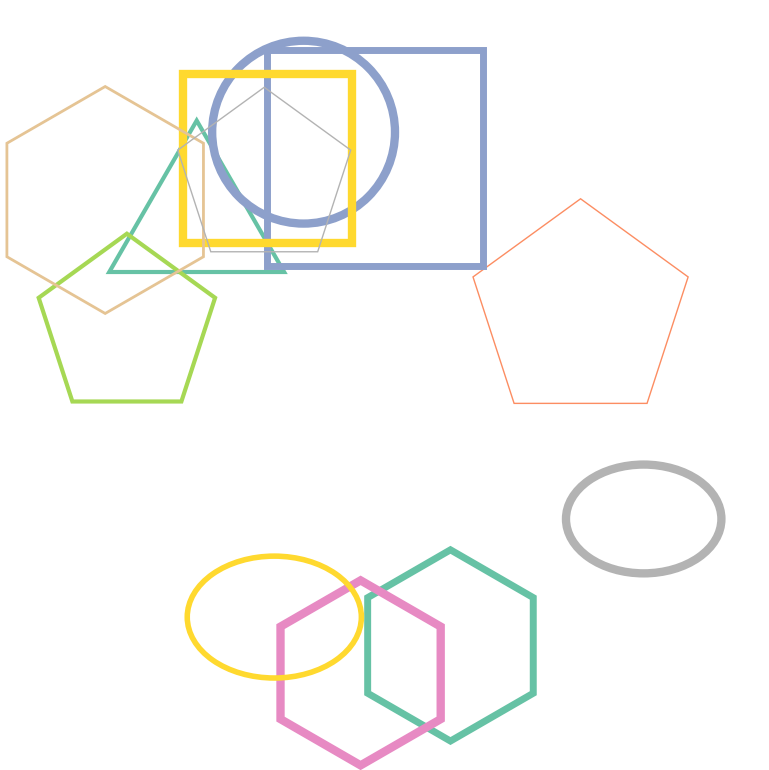[{"shape": "triangle", "thickness": 1.5, "radius": 0.66, "center": [0.255, 0.712]}, {"shape": "hexagon", "thickness": 2.5, "radius": 0.62, "center": [0.585, 0.162]}, {"shape": "pentagon", "thickness": 0.5, "radius": 0.73, "center": [0.754, 0.595]}, {"shape": "square", "thickness": 2.5, "radius": 0.7, "center": [0.487, 0.795]}, {"shape": "circle", "thickness": 3, "radius": 0.59, "center": [0.394, 0.828]}, {"shape": "hexagon", "thickness": 3, "radius": 0.6, "center": [0.468, 0.126]}, {"shape": "pentagon", "thickness": 1.5, "radius": 0.6, "center": [0.165, 0.576]}, {"shape": "square", "thickness": 3, "radius": 0.55, "center": [0.348, 0.794]}, {"shape": "oval", "thickness": 2, "radius": 0.57, "center": [0.356, 0.199]}, {"shape": "hexagon", "thickness": 1, "radius": 0.74, "center": [0.137, 0.74]}, {"shape": "pentagon", "thickness": 0.5, "radius": 0.59, "center": [0.343, 0.769]}, {"shape": "oval", "thickness": 3, "radius": 0.5, "center": [0.836, 0.326]}]